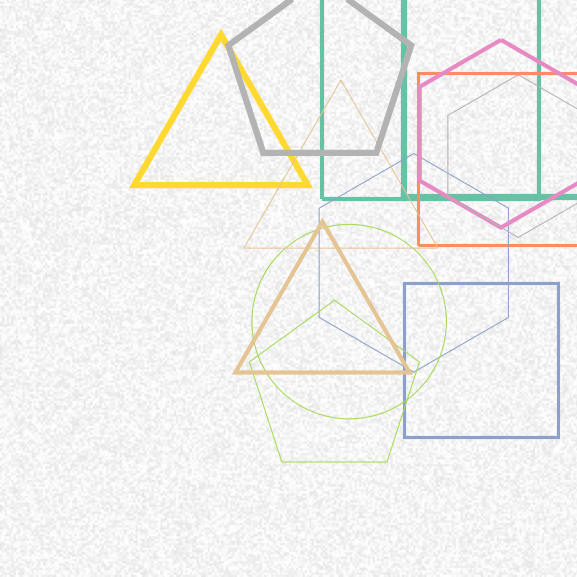[{"shape": "square", "thickness": 2, "radius": 0.94, "center": [0.746, 0.843]}, {"shape": "square", "thickness": 3, "radius": 0.96, "center": [0.891, 0.85]}, {"shape": "square", "thickness": 1.5, "radius": 0.74, "center": [0.873, 0.724]}, {"shape": "square", "thickness": 1.5, "radius": 0.67, "center": [0.833, 0.375]}, {"shape": "hexagon", "thickness": 0.5, "radius": 0.95, "center": [0.717, 0.544]}, {"shape": "hexagon", "thickness": 2, "radius": 0.81, "center": [0.867, 0.768]}, {"shape": "pentagon", "thickness": 0.5, "radius": 0.77, "center": [0.579, 0.324]}, {"shape": "circle", "thickness": 0.5, "radius": 0.84, "center": [0.605, 0.442]}, {"shape": "triangle", "thickness": 3, "radius": 0.87, "center": [0.383, 0.765]}, {"shape": "triangle", "thickness": 0.5, "radius": 0.97, "center": [0.59, 0.666]}, {"shape": "triangle", "thickness": 2, "radius": 0.87, "center": [0.558, 0.441]}, {"shape": "hexagon", "thickness": 0.5, "radius": 0.7, "center": [0.897, 0.729]}, {"shape": "pentagon", "thickness": 3, "radius": 0.83, "center": [0.554, 0.869]}]